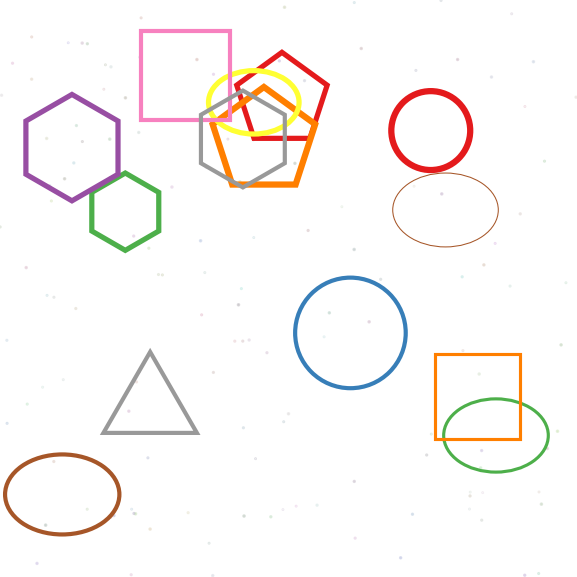[{"shape": "pentagon", "thickness": 2.5, "radius": 0.41, "center": [0.488, 0.826]}, {"shape": "circle", "thickness": 3, "radius": 0.34, "center": [0.746, 0.773]}, {"shape": "circle", "thickness": 2, "radius": 0.48, "center": [0.607, 0.423]}, {"shape": "hexagon", "thickness": 2.5, "radius": 0.33, "center": [0.217, 0.633]}, {"shape": "oval", "thickness": 1.5, "radius": 0.45, "center": [0.859, 0.245]}, {"shape": "hexagon", "thickness": 2.5, "radius": 0.46, "center": [0.125, 0.743]}, {"shape": "square", "thickness": 1.5, "radius": 0.37, "center": [0.827, 0.313]}, {"shape": "pentagon", "thickness": 3, "radius": 0.47, "center": [0.457, 0.755]}, {"shape": "oval", "thickness": 2.5, "radius": 0.39, "center": [0.439, 0.822]}, {"shape": "oval", "thickness": 0.5, "radius": 0.46, "center": [0.771, 0.636]}, {"shape": "oval", "thickness": 2, "radius": 0.49, "center": [0.108, 0.143]}, {"shape": "square", "thickness": 2, "radius": 0.39, "center": [0.321, 0.869]}, {"shape": "triangle", "thickness": 2, "radius": 0.47, "center": [0.26, 0.296]}, {"shape": "hexagon", "thickness": 2, "radius": 0.42, "center": [0.421, 0.758]}]